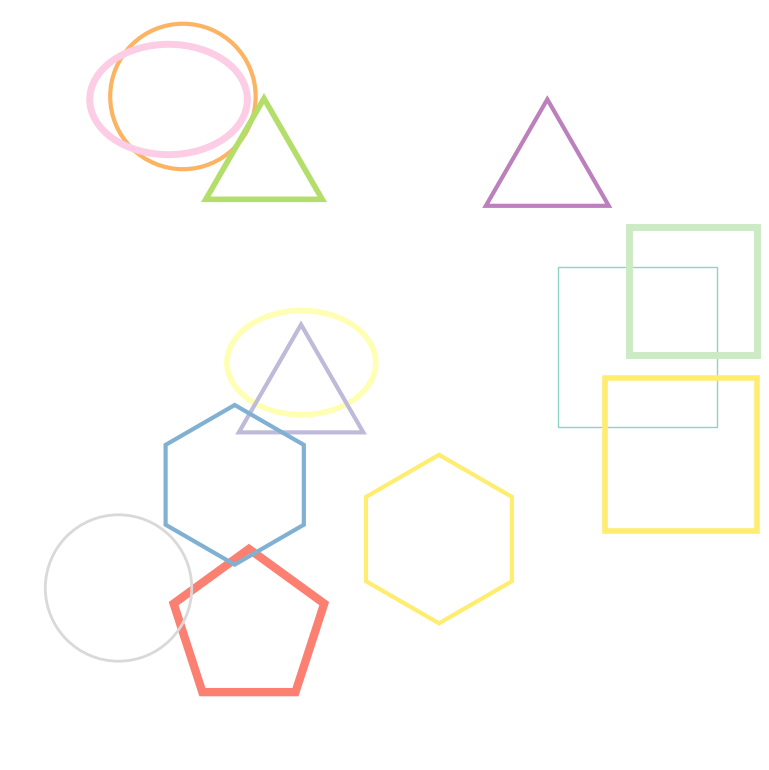[{"shape": "square", "thickness": 0.5, "radius": 0.52, "center": [0.828, 0.549]}, {"shape": "oval", "thickness": 2, "radius": 0.48, "center": [0.391, 0.529]}, {"shape": "triangle", "thickness": 1.5, "radius": 0.47, "center": [0.391, 0.485]}, {"shape": "pentagon", "thickness": 3, "radius": 0.51, "center": [0.323, 0.184]}, {"shape": "hexagon", "thickness": 1.5, "radius": 0.52, "center": [0.305, 0.37]}, {"shape": "circle", "thickness": 1.5, "radius": 0.47, "center": [0.238, 0.875]}, {"shape": "triangle", "thickness": 2, "radius": 0.44, "center": [0.343, 0.785]}, {"shape": "oval", "thickness": 2.5, "radius": 0.51, "center": [0.219, 0.871]}, {"shape": "circle", "thickness": 1, "radius": 0.48, "center": [0.154, 0.236]}, {"shape": "triangle", "thickness": 1.5, "radius": 0.46, "center": [0.711, 0.779]}, {"shape": "square", "thickness": 2.5, "radius": 0.42, "center": [0.899, 0.622]}, {"shape": "square", "thickness": 2, "radius": 0.5, "center": [0.884, 0.41]}, {"shape": "hexagon", "thickness": 1.5, "radius": 0.55, "center": [0.57, 0.3]}]